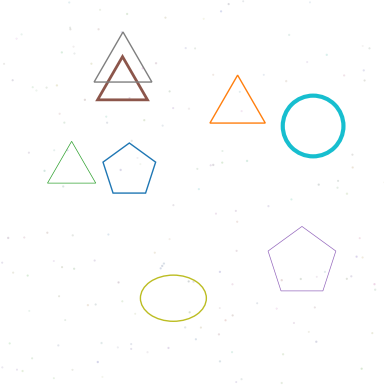[{"shape": "pentagon", "thickness": 1, "radius": 0.36, "center": [0.336, 0.557]}, {"shape": "triangle", "thickness": 1, "radius": 0.41, "center": [0.617, 0.722]}, {"shape": "triangle", "thickness": 0.5, "radius": 0.36, "center": [0.186, 0.561]}, {"shape": "pentagon", "thickness": 0.5, "radius": 0.46, "center": [0.784, 0.319]}, {"shape": "triangle", "thickness": 2, "radius": 0.37, "center": [0.318, 0.778]}, {"shape": "triangle", "thickness": 1, "radius": 0.43, "center": [0.319, 0.83]}, {"shape": "oval", "thickness": 1, "radius": 0.43, "center": [0.45, 0.225]}, {"shape": "circle", "thickness": 3, "radius": 0.39, "center": [0.813, 0.673]}]